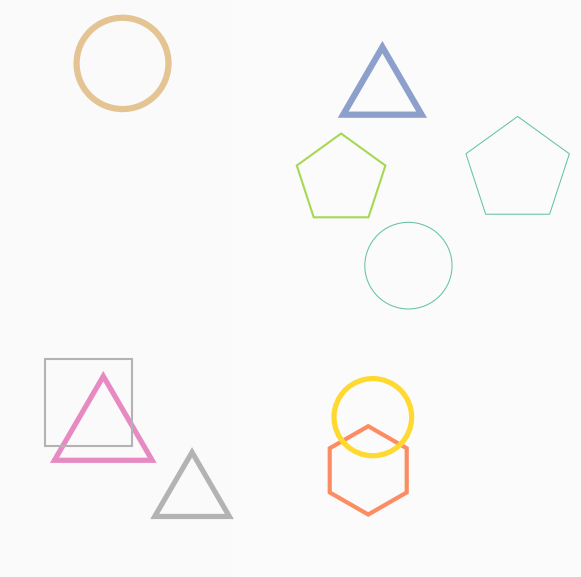[{"shape": "circle", "thickness": 0.5, "radius": 0.38, "center": [0.703, 0.539]}, {"shape": "pentagon", "thickness": 0.5, "radius": 0.47, "center": [0.891, 0.704]}, {"shape": "hexagon", "thickness": 2, "radius": 0.38, "center": [0.634, 0.185]}, {"shape": "triangle", "thickness": 3, "radius": 0.39, "center": [0.658, 0.84]}, {"shape": "triangle", "thickness": 2.5, "radius": 0.49, "center": [0.178, 0.251]}, {"shape": "pentagon", "thickness": 1, "radius": 0.4, "center": [0.587, 0.688]}, {"shape": "circle", "thickness": 2.5, "radius": 0.33, "center": [0.641, 0.277]}, {"shape": "circle", "thickness": 3, "radius": 0.4, "center": [0.211, 0.889]}, {"shape": "square", "thickness": 1, "radius": 0.37, "center": [0.152, 0.302]}, {"shape": "triangle", "thickness": 2.5, "radius": 0.37, "center": [0.33, 0.142]}]